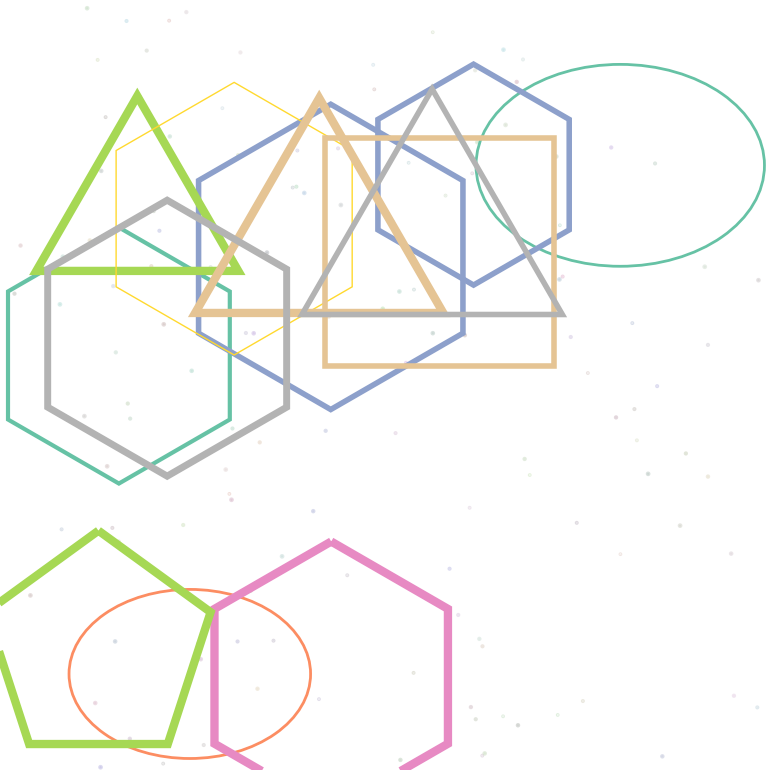[{"shape": "oval", "thickness": 1, "radius": 0.94, "center": [0.806, 0.785]}, {"shape": "hexagon", "thickness": 1.5, "radius": 0.83, "center": [0.154, 0.538]}, {"shape": "oval", "thickness": 1, "radius": 0.78, "center": [0.246, 0.125]}, {"shape": "hexagon", "thickness": 2, "radius": 0.72, "center": [0.615, 0.773]}, {"shape": "hexagon", "thickness": 2, "radius": 0.99, "center": [0.43, 0.666]}, {"shape": "hexagon", "thickness": 3, "radius": 0.88, "center": [0.43, 0.122]}, {"shape": "pentagon", "thickness": 3, "radius": 0.77, "center": [0.128, 0.158]}, {"shape": "triangle", "thickness": 3, "radius": 0.76, "center": [0.178, 0.724]}, {"shape": "hexagon", "thickness": 0.5, "radius": 0.89, "center": [0.304, 0.716]}, {"shape": "triangle", "thickness": 3, "radius": 0.93, "center": [0.415, 0.687]}, {"shape": "square", "thickness": 2, "radius": 0.74, "center": [0.571, 0.672]}, {"shape": "triangle", "thickness": 2, "radius": 0.98, "center": [0.561, 0.689]}, {"shape": "hexagon", "thickness": 2.5, "radius": 0.9, "center": [0.217, 0.561]}]